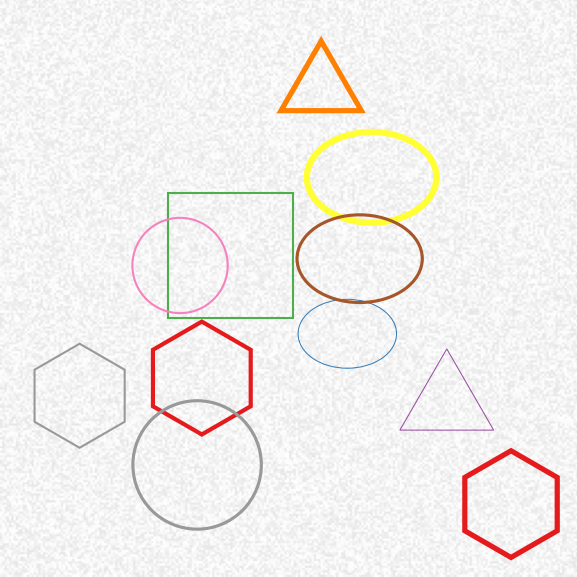[{"shape": "hexagon", "thickness": 2, "radius": 0.49, "center": [0.349, 0.345]}, {"shape": "hexagon", "thickness": 2.5, "radius": 0.46, "center": [0.885, 0.126]}, {"shape": "oval", "thickness": 0.5, "radius": 0.43, "center": [0.601, 0.421]}, {"shape": "square", "thickness": 1, "radius": 0.54, "center": [0.399, 0.556]}, {"shape": "triangle", "thickness": 0.5, "radius": 0.47, "center": [0.774, 0.301]}, {"shape": "triangle", "thickness": 2.5, "radius": 0.4, "center": [0.556, 0.848]}, {"shape": "oval", "thickness": 3, "radius": 0.56, "center": [0.644, 0.692]}, {"shape": "oval", "thickness": 1.5, "radius": 0.54, "center": [0.623, 0.551]}, {"shape": "circle", "thickness": 1, "radius": 0.41, "center": [0.312, 0.539]}, {"shape": "hexagon", "thickness": 1, "radius": 0.45, "center": [0.138, 0.314]}, {"shape": "circle", "thickness": 1.5, "radius": 0.56, "center": [0.341, 0.194]}]